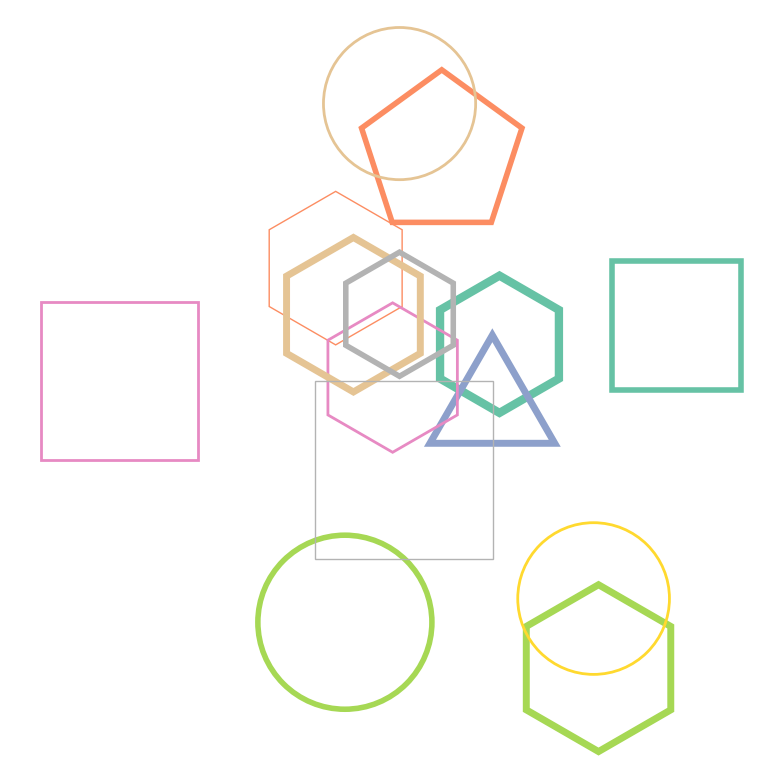[{"shape": "square", "thickness": 2, "radius": 0.42, "center": [0.879, 0.577]}, {"shape": "hexagon", "thickness": 3, "radius": 0.45, "center": [0.649, 0.553]}, {"shape": "pentagon", "thickness": 2, "radius": 0.55, "center": [0.574, 0.8]}, {"shape": "hexagon", "thickness": 0.5, "radius": 0.5, "center": [0.436, 0.652]}, {"shape": "triangle", "thickness": 2.5, "radius": 0.47, "center": [0.639, 0.471]}, {"shape": "square", "thickness": 1, "radius": 0.51, "center": [0.155, 0.505]}, {"shape": "hexagon", "thickness": 1, "radius": 0.49, "center": [0.51, 0.51]}, {"shape": "hexagon", "thickness": 2.5, "radius": 0.54, "center": [0.777, 0.132]}, {"shape": "circle", "thickness": 2, "radius": 0.57, "center": [0.448, 0.192]}, {"shape": "circle", "thickness": 1, "radius": 0.49, "center": [0.771, 0.223]}, {"shape": "hexagon", "thickness": 2.5, "radius": 0.5, "center": [0.459, 0.591]}, {"shape": "circle", "thickness": 1, "radius": 0.49, "center": [0.519, 0.865]}, {"shape": "square", "thickness": 0.5, "radius": 0.58, "center": [0.525, 0.39]}, {"shape": "hexagon", "thickness": 2, "radius": 0.4, "center": [0.519, 0.592]}]